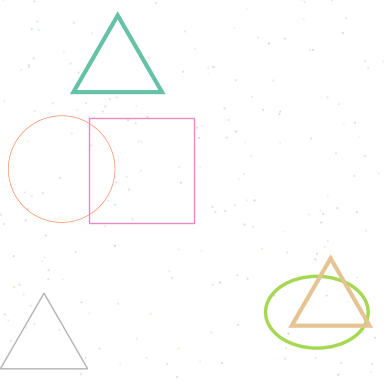[{"shape": "triangle", "thickness": 3, "radius": 0.66, "center": [0.306, 0.827]}, {"shape": "circle", "thickness": 0.5, "radius": 0.69, "center": [0.16, 0.561]}, {"shape": "square", "thickness": 1, "radius": 0.68, "center": [0.368, 0.558]}, {"shape": "oval", "thickness": 2.5, "radius": 0.67, "center": [0.823, 0.189]}, {"shape": "triangle", "thickness": 3, "radius": 0.58, "center": [0.859, 0.212]}, {"shape": "triangle", "thickness": 1, "radius": 0.65, "center": [0.114, 0.107]}]